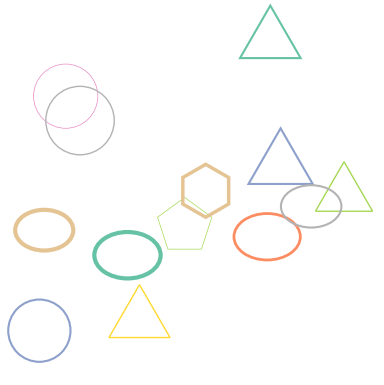[{"shape": "oval", "thickness": 3, "radius": 0.43, "center": [0.331, 0.337]}, {"shape": "triangle", "thickness": 1.5, "radius": 0.45, "center": [0.702, 0.895]}, {"shape": "oval", "thickness": 2, "radius": 0.43, "center": [0.694, 0.385]}, {"shape": "triangle", "thickness": 1.5, "radius": 0.48, "center": [0.729, 0.57]}, {"shape": "circle", "thickness": 1.5, "radius": 0.4, "center": [0.102, 0.141]}, {"shape": "circle", "thickness": 0.5, "radius": 0.42, "center": [0.171, 0.75]}, {"shape": "triangle", "thickness": 1, "radius": 0.43, "center": [0.894, 0.494]}, {"shape": "pentagon", "thickness": 0.5, "radius": 0.37, "center": [0.48, 0.413]}, {"shape": "triangle", "thickness": 1, "radius": 0.46, "center": [0.362, 0.169]}, {"shape": "hexagon", "thickness": 2.5, "radius": 0.34, "center": [0.534, 0.504]}, {"shape": "oval", "thickness": 3, "radius": 0.38, "center": [0.115, 0.402]}, {"shape": "oval", "thickness": 1.5, "radius": 0.39, "center": [0.808, 0.464]}, {"shape": "circle", "thickness": 1, "radius": 0.44, "center": [0.208, 0.687]}]